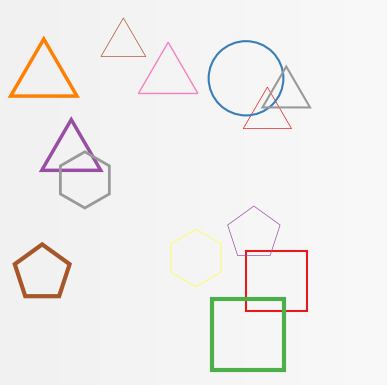[{"shape": "square", "thickness": 1.5, "radius": 0.39, "center": [0.714, 0.269]}, {"shape": "triangle", "thickness": 0.5, "radius": 0.36, "center": [0.69, 0.702]}, {"shape": "circle", "thickness": 1.5, "radius": 0.48, "center": [0.635, 0.797]}, {"shape": "square", "thickness": 3, "radius": 0.46, "center": [0.639, 0.132]}, {"shape": "pentagon", "thickness": 0.5, "radius": 0.36, "center": [0.655, 0.394]}, {"shape": "triangle", "thickness": 2.5, "radius": 0.44, "center": [0.184, 0.602]}, {"shape": "triangle", "thickness": 2.5, "radius": 0.49, "center": [0.113, 0.8]}, {"shape": "hexagon", "thickness": 0.5, "radius": 0.37, "center": [0.506, 0.33]}, {"shape": "pentagon", "thickness": 3, "radius": 0.37, "center": [0.109, 0.291]}, {"shape": "triangle", "thickness": 0.5, "radius": 0.33, "center": [0.318, 0.886]}, {"shape": "triangle", "thickness": 1, "radius": 0.44, "center": [0.434, 0.802]}, {"shape": "hexagon", "thickness": 2, "radius": 0.36, "center": [0.219, 0.533]}, {"shape": "triangle", "thickness": 1.5, "radius": 0.35, "center": [0.739, 0.756]}]